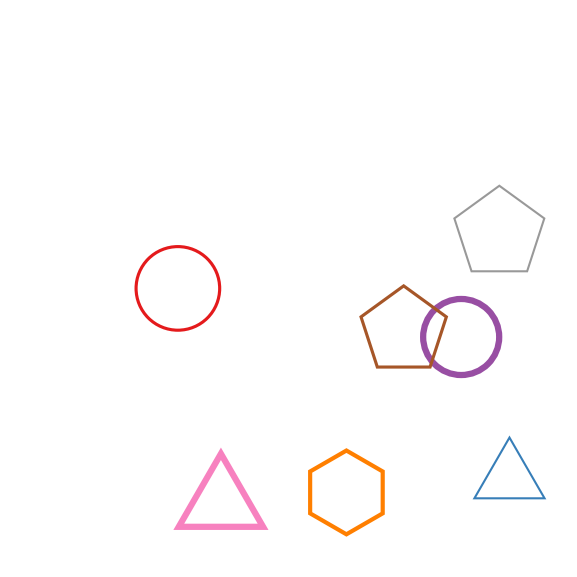[{"shape": "circle", "thickness": 1.5, "radius": 0.36, "center": [0.308, 0.5]}, {"shape": "triangle", "thickness": 1, "radius": 0.35, "center": [0.882, 0.171]}, {"shape": "circle", "thickness": 3, "radius": 0.33, "center": [0.799, 0.416]}, {"shape": "hexagon", "thickness": 2, "radius": 0.36, "center": [0.6, 0.146]}, {"shape": "pentagon", "thickness": 1.5, "radius": 0.39, "center": [0.699, 0.426]}, {"shape": "triangle", "thickness": 3, "radius": 0.42, "center": [0.383, 0.129]}, {"shape": "pentagon", "thickness": 1, "radius": 0.41, "center": [0.865, 0.596]}]